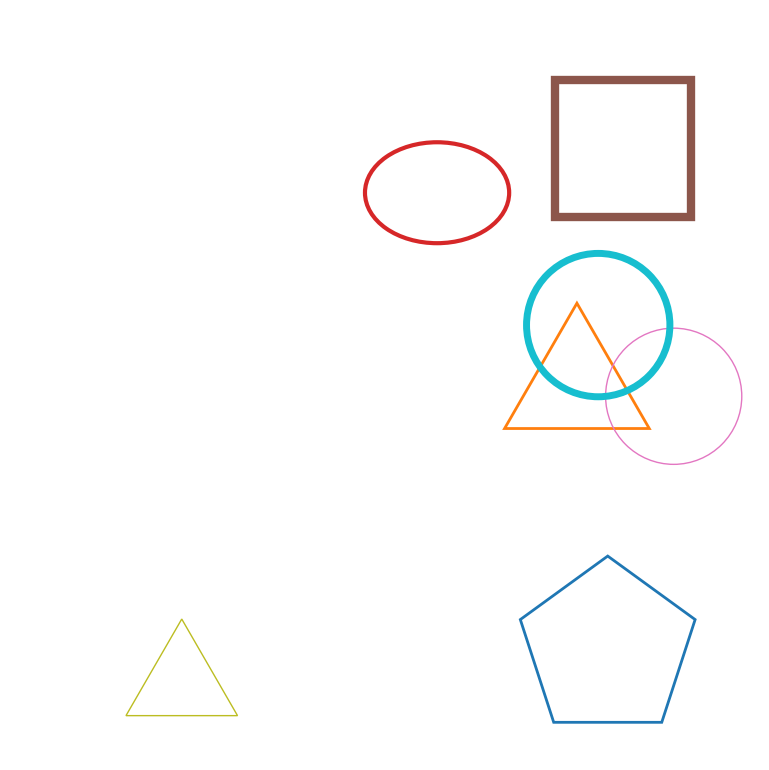[{"shape": "pentagon", "thickness": 1, "radius": 0.6, "center": [0.789, 0.158]}, {"shape": "triangle", "thickness": 1, "radius": 0.54, "center": [0.749, 0.498]}, {"shape": "oval", "thickness": 1.5, "radius": 0.47, "center": [0.568, 0.75]}, {"shape": "square", "thickness": 3, "radius": 0.44, "center": [0.809, 0.807]}, {"shape": "circle", "thickness": 0.5, "radius": 0.44, "center": [0.875, 0.485]}, {"shape": "triangle", "thickness": 0.5, "radius": 0.42, "center": [0.236, 0.112]}, {"shape": "circle", "thickness": 2.5, "radius": 0.47, "center": [0.777, 0.578]}]